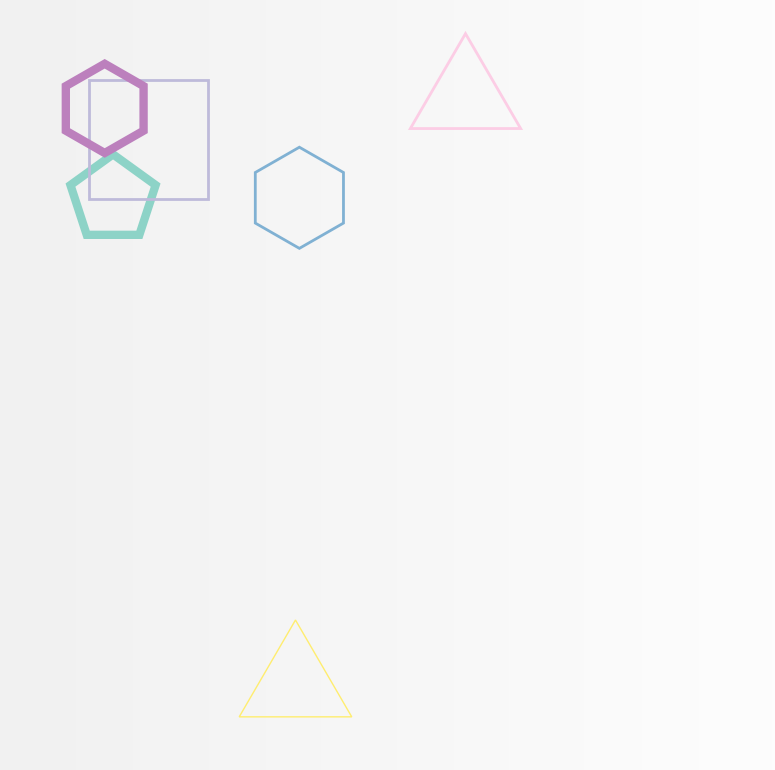[{"shape": "pentagon", "thickness": 3, "radius": 0.29, "center": [0.146, 0.742]}, {"shape": "square", "thickness": 1, "radius": 0.38, "center": [0.191, 0.819]}, {"shape": "hexagon", "thickness": 1, "radius": 0.33, "center": [0.386, 0.743]}, {"shape": "triangle", "thickness": 1, "radius": 0.41, "center": [0.601, 0.874]}, {"shape": "hexagon", "thickness": 3, "radius": 0.29, "center": [0.135, 0.859]}, {"shape": "triangle", "thickness": 0.5, "radius": 0.42, "center": [0.381, 0.111]}]